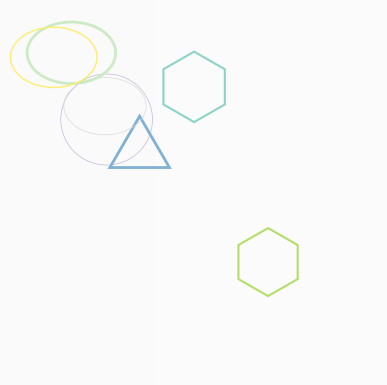[{"shape": "hexagon", "thickness": 1.5, "radius": 0.46, "center": [0.501, 0.774]}, {"shape": "circle", "thickness": 0.5, "radius": 0.59, "center": [0.275, 0.69]}, {"shape": "triangle", "thickness": 2, "radius": 0.44, "center": [0.36, 0.609]}, {"shape": "hexagon", "thickness": 1.5, "radius": 0.44, "center": [0.692, 0.319]}, {"shape": "oval", "thickness": 0.5, "radius": 0.53, "center": [0.271, 0.724]}, {"shape": "oval", "thickness": 2, "radius": 0.57, "center": [0.184, 0.863]}, {"shape": "oval", "thickness": 1, "radius": 0.56, "center": [0.139, 0.851]}]